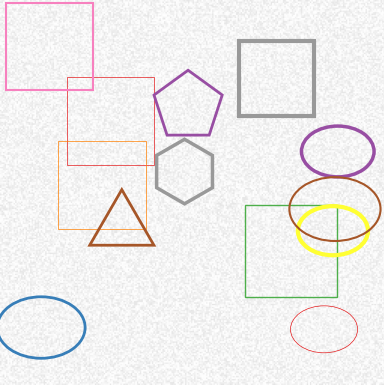[{"shape": "square", "thickness": 0.5, "radius": 0.57, "center": [0.286, 0.686]}, {"shape": "oval", "thickness": 0.5, "radius": 0.44, "center": [0.842, 0.145]}, {"shape": "oval", "thickness": 2, "radius": 0.57, "center": [0.107, 0.149]}, {"shape": "square", "thickness": 1, "radius": 0.6, "center": [0.755, 0.348]}, {"shape": "pentagon", "thickness": 2, "radius": 0.47, "center": [0.489, 0.724]}, {"shape": "oval", "thickness": 2.5, "radius": 0.47, "center": [0.877, 0.607]}, {"shape": "square", "thickness": 0.5, "radius": 0.57, "center": [0.265, 0.52]}, {"shape": "oval", "thickness": 3, "radius": 0.46, "center": [0.865, 0.401]}, {"shape": "triangle", "thickness": 2, "radius": 0.48, "center": [0.316, 0.411]}, {"shape": "oval", "thickness": 1.5, "radius": 0.59, "center": [0.87, 0.457]}, {"shape": "square", "thickness": 1.5, "radius": 0.57, "center": [0.128, 0.88]}, {"shape": "hexagon", "thickness": 2.5, "radius": 0.42, "center": [0.479, 0.554]}, {"shape": "square", "thickness": 3, "radius": 0.49, "center": [0.719, 0.796]}]